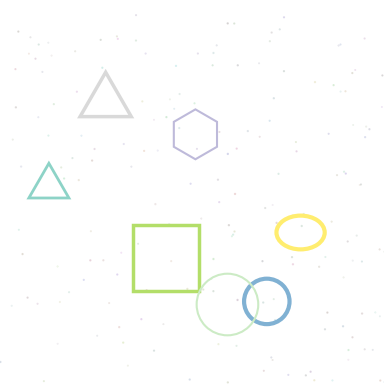[{"shape": "triangle", "thickness": 2, "radius": 0.3, "center": [0.127, 0.516]}, {"shape": "hexagon", "thickness": 1.5, "radius": 0.32, "center": [0.508, 0.651]}, {"shape": "circle", "thickness": 3, "radius": 0.3, "center": [0.693, 0.217]}, {"shape": "square", "thickness": 2.5, "radius": 0.43, "center": [0.431, 0.329]}, {"shape": "triangle", "thickness": 2.5, "radius": 0.38, "center": [0.274, 0.735]}, {"shape": "circle", "thickness": 1.5, "radius": 0.4, "center": [0.591, 0.209]}, {"shape": "oval", "thickness": 3, "radius": 0.31, "center": [0.781, 0.396]}]